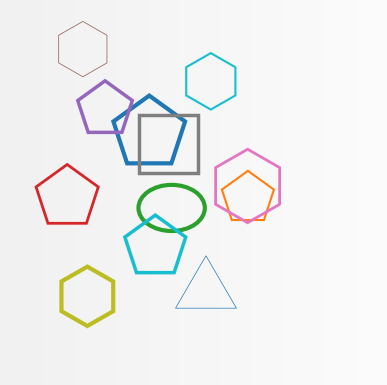[{"shape": "pentagon", "thickness": 3, "radius": 0.49, "center": [0.385, 0.654]}, {"shape": "triangle", "thickness": 0.5, "radius": 0.45, "center": [0.532, 0.245]}, {"shape": "pentagon", "thickness": 1.5, "radius": 0.35, "center": [0.64, 0.486]}, {"shape": "oval", "thickness": 3, "radius": 0.43, "center": [0.443, 0.46]}, {"shape": "pentagon", "thickness": 2, "radius": 0.42, "center": [0.173, 0.488]}, {"shape": "pentagon", "thickness": 2.5, "radius": 0.37, "center": [0.271, 0.716]}, {"shape": "hexagon", "thickness": 0.5, "radius": 0.36, "center": [0.214, 0.873]}, {"shape": "hexagon", "thickness": 2, "radius": 0.48, "center": [0.639, 0.517]}, {"shape": "square", "thickness": 2.5, "radius": 0.38, "center": [0.435, 0.627]}, {"shape": "hexagon", "thickness": 3, "radius": 0.39, "center": [0.225, 0.23]}, {"shape": "pentagon", "thickness": 2.5, "radius": 0.41, "center": [0.401, 0.359]}, {"shape": "hexagon", "thickness": 1.5, "radius": 0.37, "center": [0.544, 0.789]}]